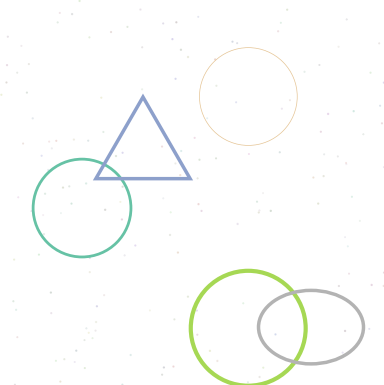[{"shape": "circle", "thickness": 2, "radius": 0.64, "center": [0.213, 0.46]}, {"shape": "triangle", "thickness": 2.5, "radius": 0.71, "center": [0.371, 0.607]}, {"shape": "circle", "thickness": 3, "radius": 0.75, "center": [0.645, 0.147]}, {"shape": "circle", "thickness": 0.5, "radius": 0.63, "center": [0.645, 0.749]}, {"shape": "oval", "thickness": 2.5, "radius": 0.68, "center": [0.808, 0.15]}]